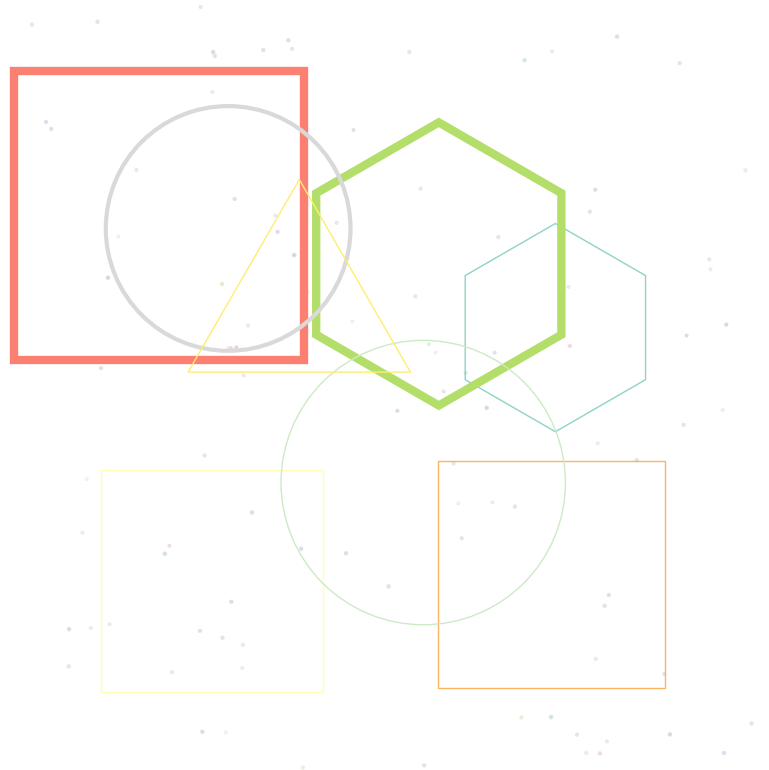[{"shape": "hexagon", "thickness": 0.5, "radius": 0.68, "center": [0.721, 0.575]}, {"shape": "square", "thickness": 0.5, "radius": 0.72, "center": [0.275, 0.245]}, {"shape": "square", "thickness": 3, "radius": 0.94, "center": [0.207, 0.72]}, {"shape": "square", "thickness": 0.5, "radius": 0.74, "center": [0.717, 0.254]}, {"shape": "hexagon", "thickness": 3, "radius": 0.92, "center": [0.57, 0.657]}, {"shape": "circle", "thickness": 1.5, "radius": 0.79, "center": [0.296, 0.703]}, {"shape": "circle", "thickness": 0.5, "radius": 0.92, "center": [0.55, 0.373]}, {"shape": "triangle", "thickness": 0.5, "radius": 0.83, "center": [0.389, 0.6]}]